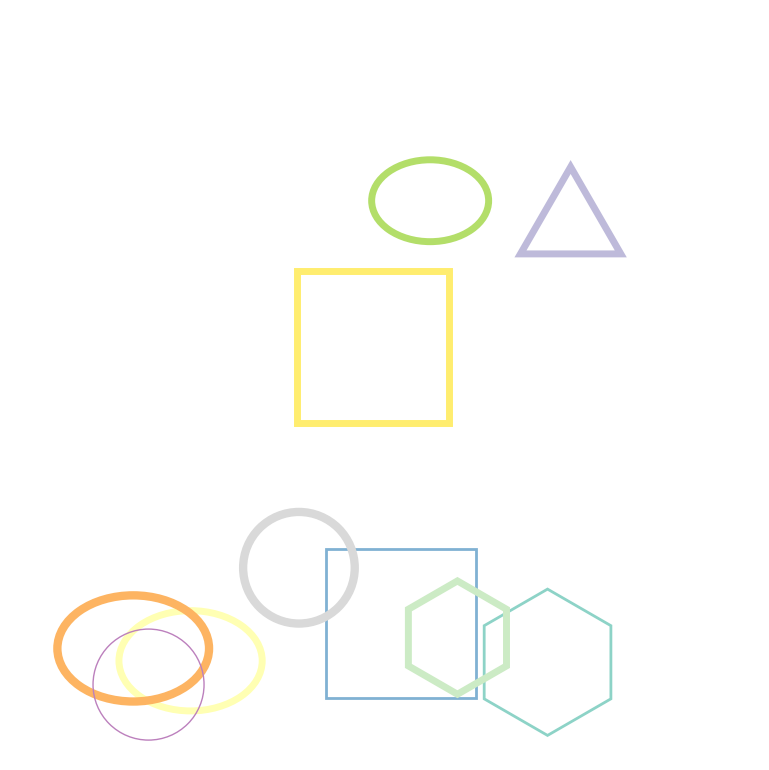[{"shape": "hexagon", "thickness": 1, "radius": 0.48, "center": [0.711, 0.14]}, {"shape": "oval", "thickness": 2.5, "radius": 0.47, "center": [0.247, 0.142]}, {"shape": "triangle", "thickness": 2.5, "radius": 0.38, "center": [0.741, 0.708]}, {"shape": "square", "thickness": 1, "radius": 0.49, "center": [0.521, 0.19]}, {"shape": "oval", "thickness": 3, "radius": 0.49, "center": [0.173, 0.158]}, {"shape": "oval", "thickness": 2.5, "radius": 0.38, "center": [0.559, 0.739]}, {"shape": "circle", "thickness": 3, "radius": 0.36, "center": [0.388, 0.263]}, {"shape": "circle", "thickness": 0.5, "radius": 0.36, "center": [0.193, 0.111]}, {"shape": "hexagon", "thickness": 2.5, "radius": 0.37, "center": [0.594, 0.172]}, {"shape": "square", "thickness": 2.5, "radius": 0.49, "center": [0.484, 0.549]}]